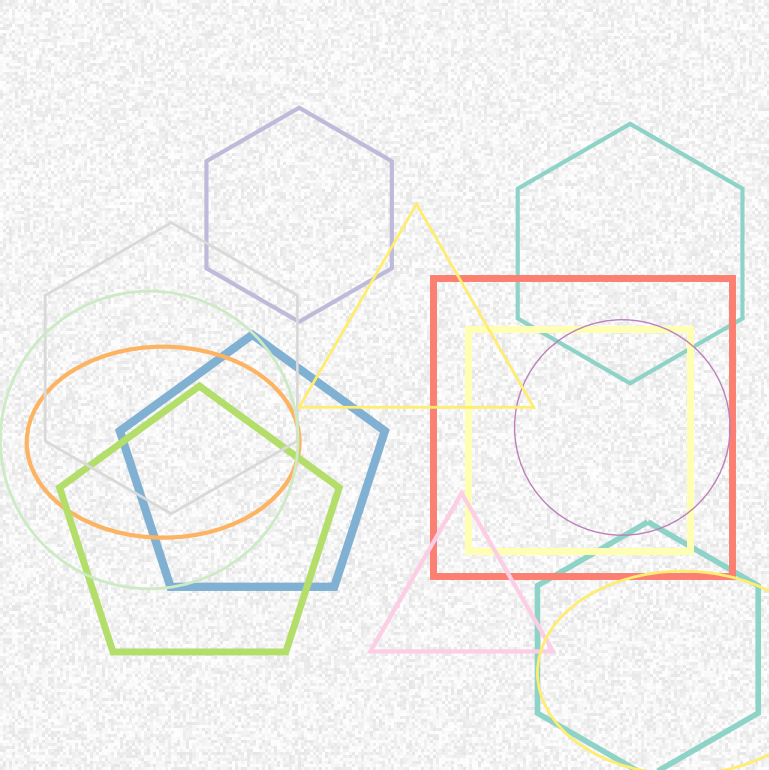[{"shape": "hexagon", "thickness": 2, "radius": 0.83, "center": [0.841, 0.157]}, {"shape": "hexagon", "thickness": 1.5, "radius": 0.84, "center": [0.818, 0.671]}, {"shape": "square", "thickness": 2.5, "radius": 0.72, "center": [0.752, 0.429]}, {"shape": "hexagon", "thickness": 1.5, "radius": 0.7, "center": [0.388, 0.721]}, {"shape": "square", "thickness": 2.5, "radius": 0.97, "center": [0.756, 0.446]}, {"shape": "pentagon", "thickness": 3, "radius": 0.9, "center": [0.328, 0.384]}, {"shape": "oval", "thickness": 1.5, "radius": 0.89, "center": [0.212, 0.426]}, {"shape": "pentagon", "thickness": 2.5, "radius": 0.95, "center": [0.259, 0.308]}, {"shape": "triangle", "thickness": 1.5, "radius": 0.68, "center": [0.6, 0.222]}, {"shape": "hexagon", "thickness": 1, "radius": 0.95, "center": [0.222, 0.522]}, {"shape": "circle", "thickness": 0.5, "radius": 0.7, "center": [0.808, 0.445]}, {"shape": "circle", "thickness": 1, "radius": 0.97, "center": [0.194, 0.429]}, {"shape": "oval", "thickness": 1, "radius": 0.94, "center": [0.887, 0.126]}, {"shape": "triangle", "thickness": 1, "radius": 0.88, "center": [0.541, 0.559]}]